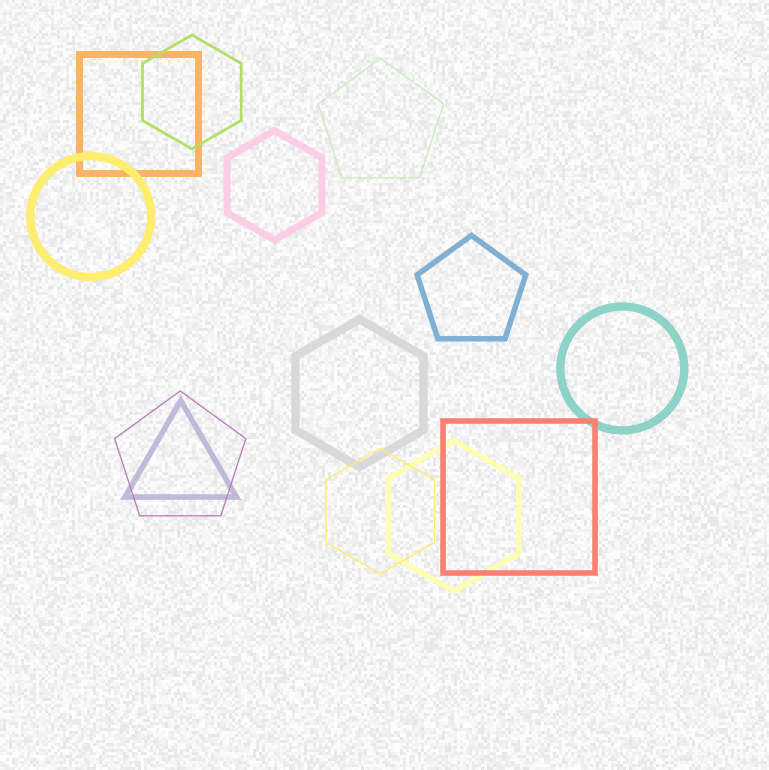[{"shape": "circle", "thickness": 3, "radius": 0.4, "center": [0.808, 0.521]}, {"shape": "hexagon", "thickness": 2, "radius": 0.49, "center": [0.589, 0.33]}, {"shape": "triangle", "thickness": 2, "radius": 0.42, "center": [0.235, 0.396]}, {"shape": "square", "thickness": 2, "radius": 0.49, "center": [0.674, 0.355]}, {"shape": "pentagon", "thickness": 2, "radius": 0.37, "center": [0.612, 0.62]}, {"shape": "square", "thickness": 2.5, "radius": 0.39, "center": [0.18, 0.853]}, {"shape": "hexagon", "thickness": 1, "radius": 0.37, "center": [0.249, 0.881]}, {"shape": "hexagon", "thickness": 2.5, "radius": 0.36, "center": [0.356, 0.759]}, {"shape": "hexagon", "thickness": 3, "radius": 0.48, "center": [0.467, 0.489]}, {"shape": "pentagon", "thickness": 0.5, "radius": 0.45, "center": [0.234, 0.403]}, {"shape": "pentagon", "thickness": 0.5, "radius": 0.43, "center": [0.495, 0.838]}, {"shape": "hexagon", "thickness": 0.5, "radius": 0.41, "center": [0.494, 0.336]}, {"shape": "circle", "thickness": 3, "radius": 0.39, "center": [0.118, 0.719]}]